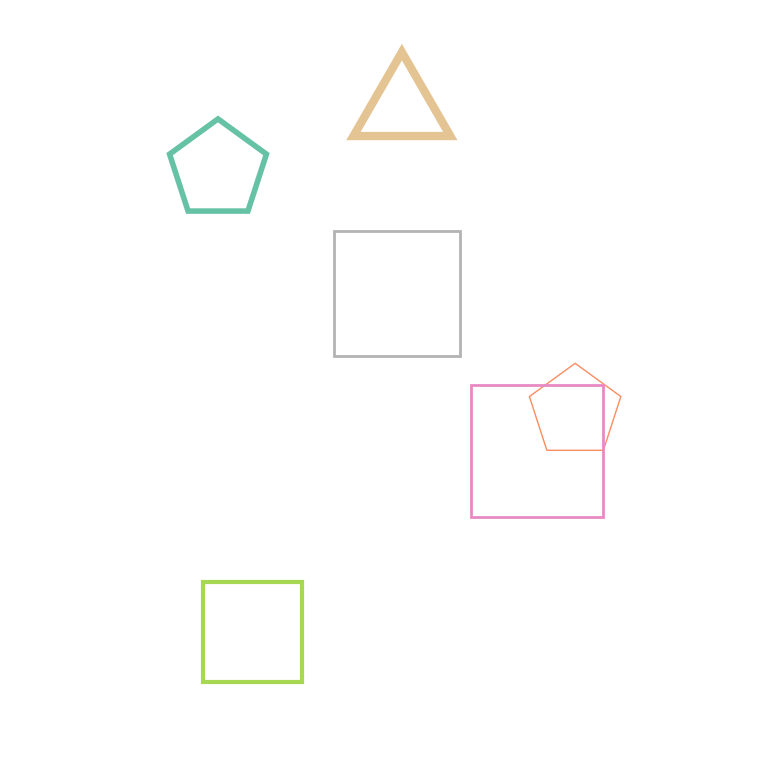[{"shape": "pentagon", "thickness": 2, "radius": 0.33, "center": [0.283, 0.779]}, {"shape": "pentagon", "thickness": 0.5, "radius": 0.31, "center": [0.747, 0.466]}, {"shape": "square", "thickness": 1, "radius": 0.43, "center": [0.697, 0.415]}, {"shape": "square", "thickness": 1.5, "radius": 0.32, "center": [0.328, 0.179]}, {"shape": "triangle", "thickness": 3, "radius": 0.36, "center": [0.522, 0.86]}, {"shape": "square", "thickness": 1, "radius": 0.41, "center": [0.516, 0.619]}]